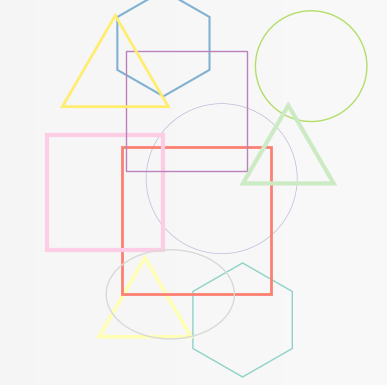[{"shape": "hexagon", "thickness": 1, "radius": 0.74, "center": [0.626, 0.169]}, {"shape": "triangle", "thickness": 2.5, "radius": 0.68, "center": [0.374, 0.194]}, {"shape": "circle", "thickness": 0.5, "radius": 0.97, "center": [0.572, 0.536]}, {"shape": "square", "thickness": 2, "radius": 0.96, "center": [0.507, 0.427]}, {"shape": "hexagon", "thickness": 1.5, "radius": 0.69, "center": [0.422, 0.887]}, {"shape": "circle", "thickness": 1, "radius": 0.72, "center": [0.803, 0.828]}, {"shape": "square", "thickness": 3, "radius": 0.75, "center": [0.272, 0.501]}, {"shape": "oval", "thickness": 1, "radius": 0.83, "center": [0.439, 0.236]}, {"shape": "square", "thickness": 1, "radius": 0.78, "center": [0.481, 0.712]}, {"shape": "triangle", "thickness": 3, "radius": 0.68, "center": [0.744, 0.591]}, {"shape": "triangle", "thickness": 2, "radius": 0.79, "center": [0.298, 0.802]}]